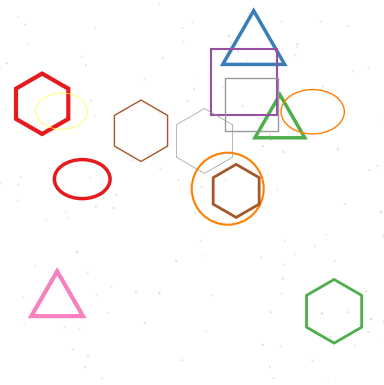[{"shape": "oval", "thickness": 2.5, "radius": 0.36, "center": [0.214, 0.535]}, {"shape": "hexagon", "thickness": 3, "radius": 0.39, "center": [0.109, 0.73]}, {"shape": "triangle", "thickness": 2.5, "radius": 0.46, "center": [0.659, 0.879]}, {"shape": "hexagon", "thickness": 2, "radius": 0.41, "center": [0.868, 0.191]}, {"shape": "triangle", "thickness": 2.5, "radius": 0.37, "center": [0.727, 0.68]}, {"shape": "square", "thickness": 1.5, "radius": 0.43, "center": [0.634, 0.787]}, {"shape": "oval", "thickness": 1, "radius": 0.41, "center": [0.812, 0.71]}, {"shape": "circle", "thickness": 1.5, "radius": 0.47, "center": [0.591, 0.51]}, {"shape": "oval", "thickness": 0.5, "radius": 0.34, "center": [0.16, 0.711]}, {"shape": "hexagon", "thickness": 1, "radius": 0.4, "center": [0.366, 0.66]}, {"shape": "hexagon", "thickness": 2, "radius": 0.34, "center": [0.613, 0.504]}, {"shape": "triangle", "thickness": 3, "radius": 0.39, "center": [0.149, 0.218]}, {"shape": "hexagon", "thickness": 0.5, "radius": 0.42, "center": [0.531, 0.634]}, {"shape": "square", "thickness": 1, "radius": 0.35, "center": [0.654, 0.728]}]